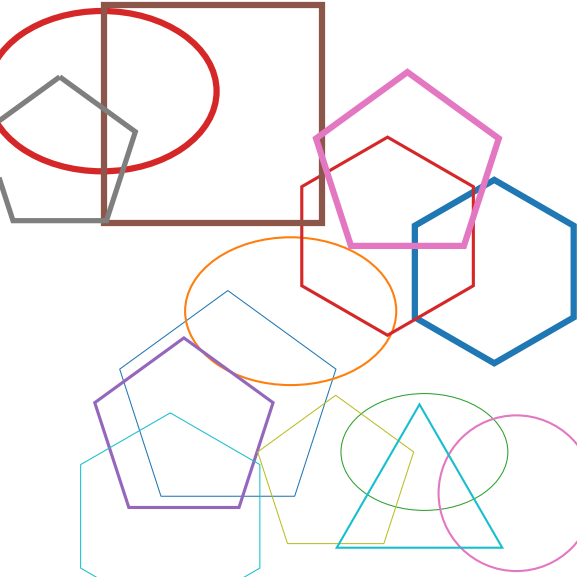[{"shape": "pentagon", "thickness": 0.5, "radius": 0.98, "center": [0.394, 0.299]}, {"shape": "hexagon", "thickness": 3, "radius": 0.79, "center": [0.856, 0.529]}, {"shape": "oval", "thickness": 1, "radius": 0.91, "center": [0.503, 0.46]}, {"shape": "oval", "thickness": 0.5, "radius": 0.72, "center": [0.735, 0.216]}, {"shape": "hexagon", "thickness": 1.5, "radius": 0.86, "center": [0.671, 0.59]}, {"shape": "oval", "thickness": 3, "radius": 0.99, "center": [0.177, 0.841]}, {"shape": "pentagon", "thickness": 1.5, "radius": 0.81, "center": [0.318, 0.252]}, {"shape": "square", "thickness": 3, "radius": 0.94, "center": [0.368, 0.801]}, {"shape": "pentagon", "thickness": 3, "radius": 0.83, "center": [0.706, 0.708]}, {"shape": "circle", "thickness": 1, "radius": 0.67, "center": [0.894, 0.145]}, {"shape": "pentagon", "thickness": 2.5, "radius": 0.69, "center": [0.103, 0.728]}, {"shape": "pentagon", "thickness": 0.5, "radius": 0.71, "center": [0.581, 0.173]}, {"shape": "triangle", "thickness": 1, "radius": 0.83, "center": [0.726, 0.133]}, {"shape": "hexagon", "thickness": 0.5, "radius": 0.9, "center": [0.295, 0.105]}]